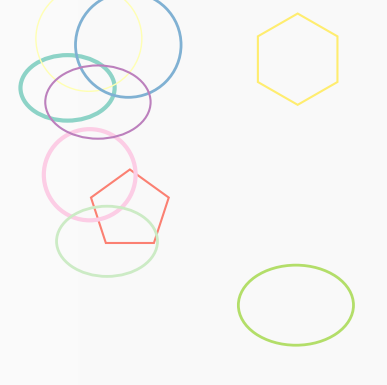[{"shape": "oval", "thickness": 3, "radius": 0.61, "center": [0.174, 0.772]}, {"shape": "circle", "thickness": 1, "radius": 0.68, "center": [0.229, 0.899]}, {"shape": "pentagon", "thickness": 1.5, "radius": 0.53, "center": [0.335, 0.454]}, {"shape": "circle", "thickness": 2, "radius": 0.68, "center": [0.331, 0.883]}, {"shape": "oval", "thickness": 2, "radius": 0.74, "center": [0.764, 0.207]}, {"shape": "circle", "thickness": 3, "radius": 0.59, "center": [0.231, 0.546]}, {"shape": "oval", "thickness": 1.5, "radius": 0.68, "center": [0.253, 0.735]}, {"shape": "oval", "thickness": 2, "radius": 0.65, "center": [0.276, 0.373]}, {"shape": "hexagon", "thickness": 1.5, "radius": 0.59, "center": [0.768, 0.846]}]